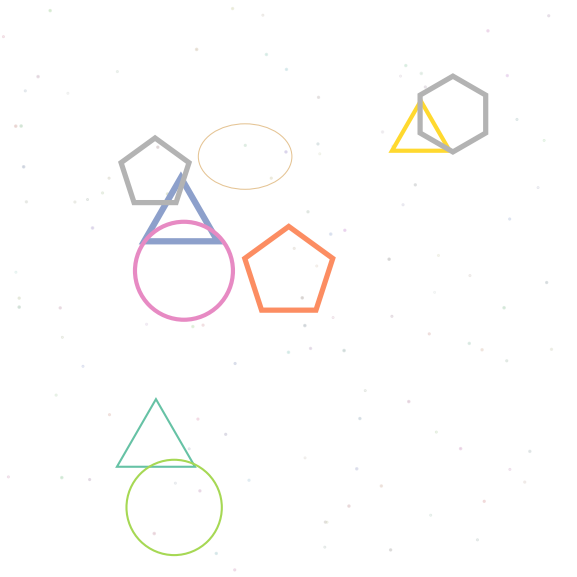[{"shape": "triangle", "thickness": 1, "radius": 0.39, "center": [0.27, 0.23]}, {"shape": "pentagon", "thickness": 2.5, "radius": 0.4, "center": [0.5, 0.527]}, {"shape": "triangle", "thickness": 3, "radius": 0.37, "center": [0.313, 0.618]}, {"shape": "circle", "thickness": 2, "radius": 0.42, "center": [0.319, 0.53]}, {"shape": "circle", "thickness": 1, "radius": 0.41, "center": [0.302, 0.12]}, {"shape": "triangle", "thickness": 2, "radius": 0.29, "center": [0.729, 0.767]}, {"shape": "oval", "thickness": 0.5, "radius": 0.41, "center": [0.424, 0.728]}, {"shape": "pentagon", "thickness": 2.5, "radius": 0.31, "center": [0.268, 0.698]}, {"shape": "hexagon", "thickness": 2.5, "radius": 0.33, "center": [0.784, 0.802]}]